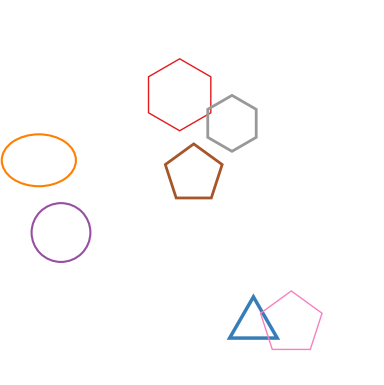[{"shape": "hexagon", "thickness": 1, "radius": 0.47, "center": [0.467, 0.754]}, {"shape": "triangle", "thickness": 2.5, "radius": 0.36, "center": [0.658, 0.158]}, {"shape": "circle", "thickness": 1.5, "radius": 0.38, "center": [0.158, 0.396]}, {"shape": "oval", "thickness": 1.5, "radius": 0.48, "center": [0.101, 0.584]}, {"shape": "pentagon", "thickness": 2, "radius": 0.39, "center": [0.503, 0.549]}, {"shape": "pentagon", "thickness": 1, "radius": 0.42, "center": [0.757, 0.16]}, {"shape": "hexagon", "thickness": 2, "radius": 0.36, "center": [0.603, 0.68]}]